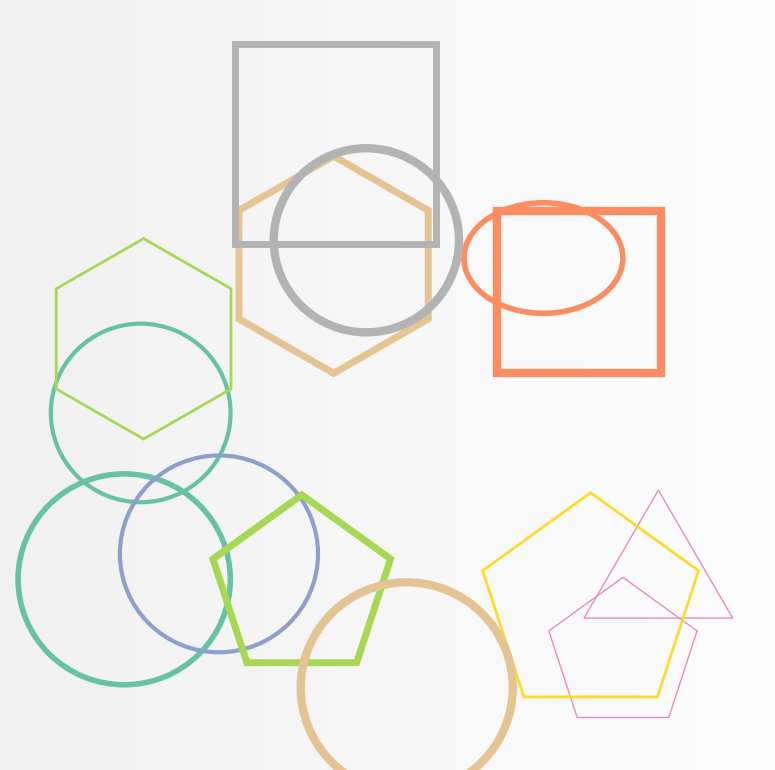[{"shape": "circle", "thickness": 2, "radius": 0.68, "center": [0.16, 0.248]}, {"shape": "circle", "thickness": 1.5, "radius": 0.58, "center": [0.182, 0.464]}, {"shape": "square", "thickness": 3, "radius": 0.53, "center": [0.747, 0.62]}, {"shape": "oval", "thickness": 2, "radius": 0.51, "center": [0.701, 0.665]}, {"shape": "circle", "thickness": 1.5, "radius": 0.64, "center": [0.283, 0.281]}, {"shape": "triangle", "thickness": 0.5, "radius": 0.55, "center": [0.85, 0.253]}, {"shape": "pentagon", "thickness": 0.5, "radius": 0.5, "center": [0.804, 0.15]}, {"shape": "hexagon", "thickness": 1, "radius": 0.65, "center": [0.185, 0.56]}, {"shape": "pentagon", "thickness": 2.5, "radius": 0.6, "center": [0.389, 0.237]}, {"shape": "pentagon", "thickness": 1, "radius": 0.73, "center": [0.762, 0.214]}, {"shape": "circle", "thickness": 3, "radius": 0.68, "center": [0.525, 0.107]}, {"shape": "hexagon", "thickness": 2.5, "radius": 0.7, "center": [0.43, 0.656]}, {"shape": "square", "thickness": 2.5, "radius": 0.65, "center": [0.433, 0.813]}, {"shape": "circle", "thickness": 3, "radius": 0.6, "center": [0.473, 0.688]}]